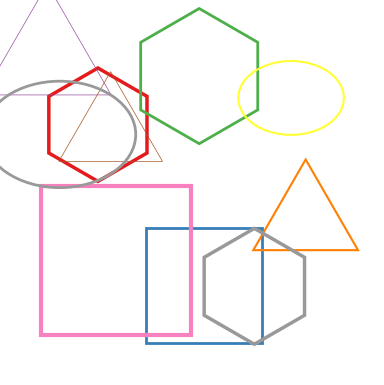[{"shape": "hexagon", "thickness": 2.5, "radius": 0.74, "center": [0.254, 0.676]}, {"shape": "square", "thickness": 2, "radius": 0.75, "center": [0.53, 0.258]}, {"shape": "hexagon", "thickness": 2, "radius": 0.88, "center": [0.517, 0.802]}, {"shape": "triangle", "thickness": 0.5, "radius": 0.96, "center": [0.123, 0.849]}, {"shape": "triangle", "thickness": 1.5, "radius": 0.79, "center": [0.794, 0.429]}, {"shape": "oval", "thickness": 1.5, "radius": 0.69, "center": [0.756, 0.746]}, {"shape": "triangle", "thickness": 0.5, "radius": 0.78, "center": [0.287, 0.659]}, {"shape": "square", "thickness": 3, "radius": 0.97, "center": [0.302, 0.323]}, {"shape": "hexagon", "thickness": 2.5, "radius": 0.75, "center": [0.661, 0.256]}, {"shape": "oval", "thickness": 2, "radius": 0.99, "center": [0.155, 0.651]}]